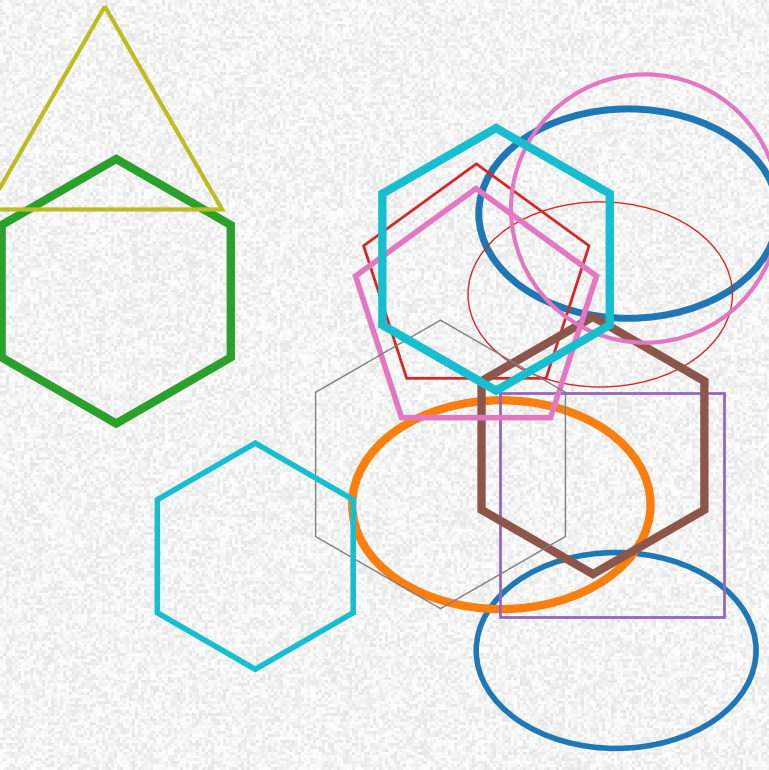[{"shape": "oval", "thickness": 2.5, "radius": 0.97, "center": [0.816, 0.723]}, {"shape": "oval", "thickness": 2, "radius": 0.91, "center": [0.8, 0.155]}, {"shape": "oval", "thickness": 3, "radius": 0.97, "center": [0.651, 0.345]}, {"shape": "hexagon", "thickness": 3, "radius": 0.86, "center": [0.151, 0.622]}, {"shape": "pentagon", "thickness": 1, "radius": 0.77, "center": [0.619, 0.633]}, {"shape": "oval", "thickness": 0.5, "radius": 0.86, "center": [0.78, 0.618]}, {"shape": "square", "thickness": 1, "radius": 0.73, "center": [0.795, 0.344]}, {"shape": "hexagon", "thickness": 3, "radius": 0.84, "center": [0.77, 0.421]}, {"shape": "circle", "thickness": 1.5, "radius": 0.87, "center": [0.838, 0.729]}, {"shape": "pentagon", "thickness": 2, "radius": 0.82, "center": [0.618, 0.591]}, {"shape": "hexagon", "thickness": 0.5, "radius": 0.94, "center": [0.572, 0.397]}, {"shape": "triangle", "thickness": 1.5, "radius": 0.88, "center": [0.136, 0.816]}, {"shape": "hexagon", "thickness": 3, "radius": 0.85, "center": [0.644, 0.663]}, {"shape": "hexagon", "thickness": 2, "radius": 0.73, "center": [0.332, 0.278]}]